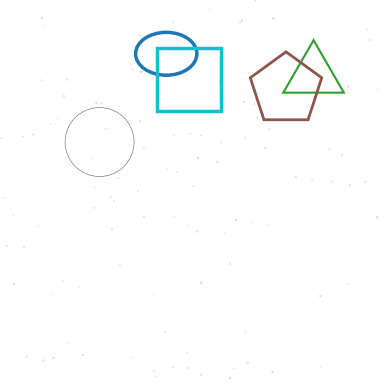[{"shape": "oval", "thickness": 2.5, "radius": 0.4, "center": [0.432, 0.86]}, {"shape": "triangle", "thickness": 1.5, "radius": 0.45, "center": [0.814, 0.805]}, {"shape": "pentagon", "thickness": 2, "radius": 0.49, "center": [0.743, 0.768]}, {"shape": "circle", "thickness": 0.5, "radius": 0.45, "center": [0.259, 0.631]}, {"shape": "square", "thickness": 2.5, "radius": 0.41, "center": [0.492, 0.794]}]